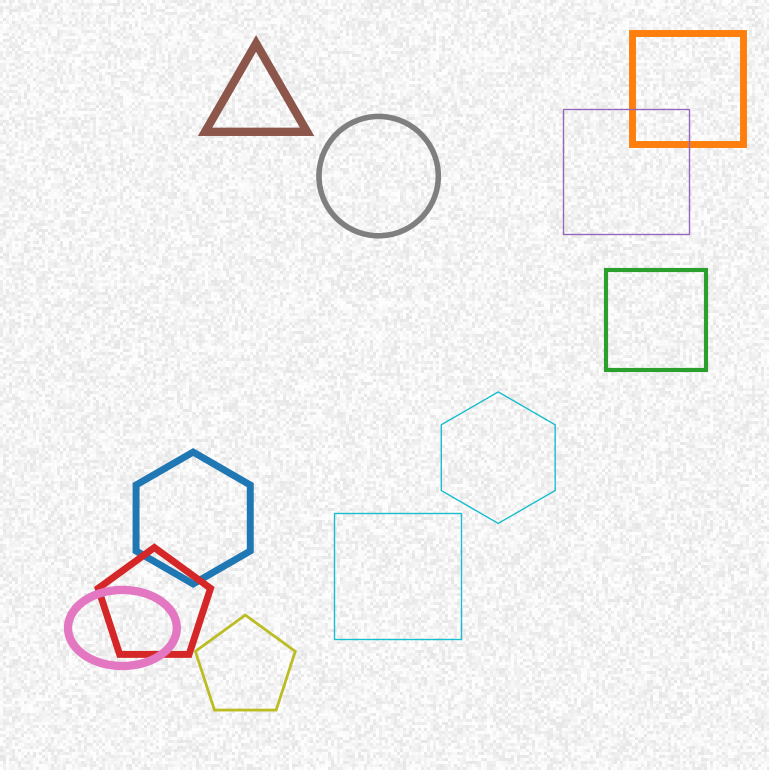[{"shape": "hexagon", "thickness": 2.5, "radius": 0.43, "center": [0.251, 0.327]}, {"shape": "square", "thickness": 2.5, "radius": 0.36, "center": [0.893, 0.885]}, {"shape": "square", "thickness": 1.5, "radius": 0.32, "center": [0.852, 0.585]}, {"shape": "pentagon", "thickness": 2.5, "radius": 0.38, "center": [0.2, 0.212]}, {"shape": "square", "thickness": 0.5, "radius": 0.41, "center": [0.813, 0.777]}, {"shape": "triangle", "thickness": 3, "radius": 0.38, "center": [0.333, 0.867]}, {"shape": "oval", "thickness": 3, "radius": 0.35, "center": [0.159, 0.184]}, {"shape": "circle", "thickness": 2, "radius": 0.39, "center": [0.492, 0.771]}, {"shape": "pentagon", "thickness": 1, "radius": 0.34, "center": [0.319, 0.133]}, {"shape": "hexagon", "thickness": 0.5, "radius": 0.43, "center": [0.647, 0.406]}, {"shape": "square", "thickness": 0.5, "radius": 0.41, "center": [0.516, 0.252]}]